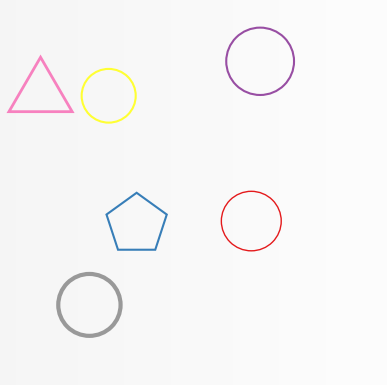[{"shape": "circle", "thickness": 1, "radius": 0.39, "center": [0.648, 0.426]}, {"shape": "pentagon", "thickness": 1.5, "radius": 0.41, "center": [0.353, 0.418]}, {"shape": "circle", "thickness": 1.5, "radius": 0.44, "center": [0.671, 0.841]}, {"shape": "circle", "thickness": 1.5, "radius": 0.35, "center": [0.28, 0.751]}, {"shape": "triangle", "thickness": 2, "radius": 0.47, "center": [0.105, 0.757]}, {"shape": "circle", "thickness": 3, "radius": 0.4, "center": [0.231, 0.208]}]